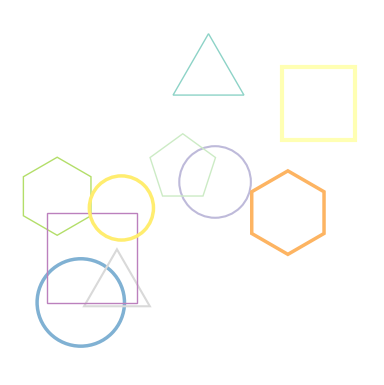[{"shape": "triangle", "thickness": 1, "radius": 0.53, "center": [0.542, 0.806]}, {"shape": "square", "thickness": 3, "radius": 0.47, "center": [0.827, 0.731]}, {"shape": "circle", "thickness": 1.5, "radius": 0.46, "center": [0.559, 0.527]}, {"shape": "circle", "thickness": 2.5, "radius": 0.57, "center": [0.21, 0.214]}, {"shape": "hexagon", "thickness": 2.5, "radius": 0.54, "center": [0.748, 0.448]}, {"shape": "hexagon", "thickness": 1, "radius": 0.51, "center": [0.149, 0.49]}, {"shape": "triangle", "thickness": 1.5, "radius": 0.49, "center": [0.304, 0.254]}, {"shape": "square", "thickness": 1, "radius": 0.59, "center": [0.239, 0.329]}, {"shape": "pentagon", "thickness": 1, "radius": 0.45, "center": [0.475, 0.563]}, {"shape": "circle", "thickness": 2.5, "radius": 0.42, "center": [0.315, 0.46]}]